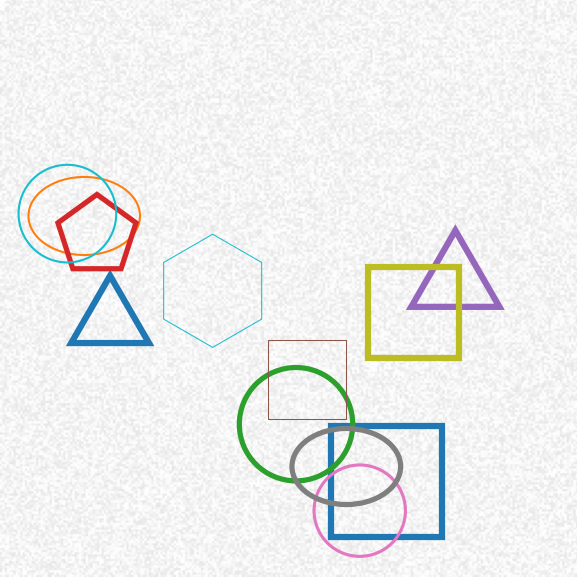[{"shape": "triangle", "thickness": 3, "radius": 0.39, "center": [0.191, 0.444]}, {"shape": "square", "thickness": 3, "radius": 0.48, "center": [0.669, 0.166]}, {"shape": "oval", "thickness": 1, "radius": 0.48, "center": [0.146, 0.625]}, {"shape": "circle", "thickness": 2.5, "radius": 0.49, "center": [0.513, 0.265]}, {"shape": "pentagon", "thickness": 2.5, "radius": 0.36, "center": [0.168, 0.591]}, {"shape": "triangle", "thickness": 3, "radius": 0.44, "center": [0.788, 0.512]}, {"shape": "square", "thickness": 0.5, "radius": 0.34, "center": [0.532, 0.341]}, {"shape": "circle", "thickness": 1.5, "radius": 0.4, "center": [0.623, 0.115]}, {"shape": "oval", "thickness": 2.5, "radius": 0.47, "center": [0.6, 0.191]}, {"shape": "square", "thickness": 3, "radius": 0.4, "center": [0.716, 0.458]}, {"shape": "circle", "thickness": 1, "radius": 0.42, "center": [0.117, 0.629]}, {"shape": "hexagon", "thickness": 0.5, "radius": 0.49, "center": [0.368, 0.496]}]